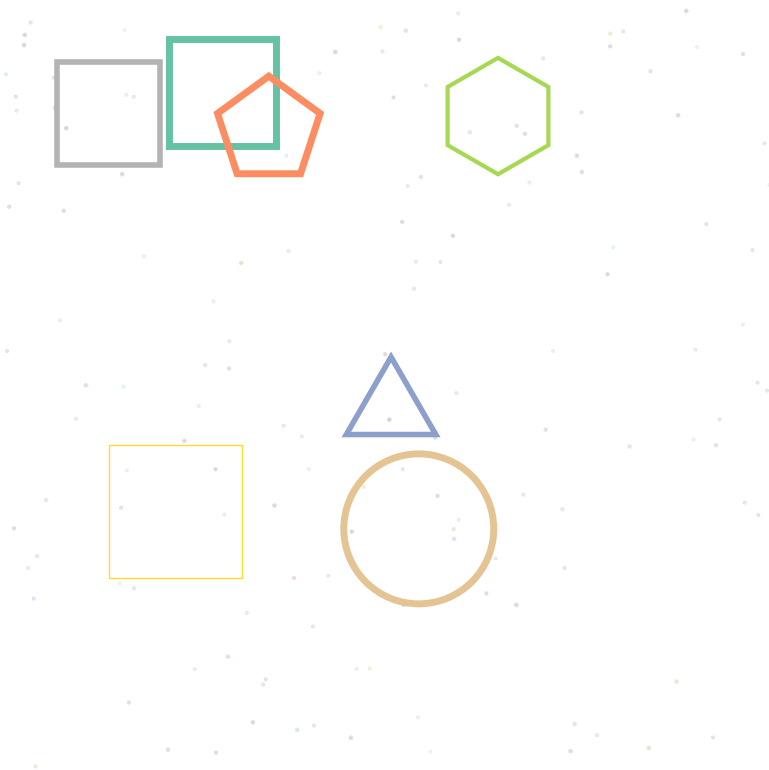[{"shape": "square", "thickness": 2.5, "radius": 0.35, "center": [0.289, 0.88]}, {"shape": "pentagon", "thickness": 2.5, "radius": 0.35, "center": [0.349, 0.831]}, {"shape": "triangle", "thickness": 2, "radius": 0.34, "center": [0.508, 0.469]}, {"shape": "hexagon", "thickness": 1.5, "radius": 0.38, "center": [0.647, 0.849]}, {"shape": "square", "thickness": 0.5, "radius": 0.43, "center": [0.228, 0.336]}, {"shape": "circle", "thickness": 2.5, "radius": 0.49, "center": [0.544, 0.313]}, {"shape": "square", "thickness": 2, "radius": 0.33, "center": [0.141, 0.852]}]